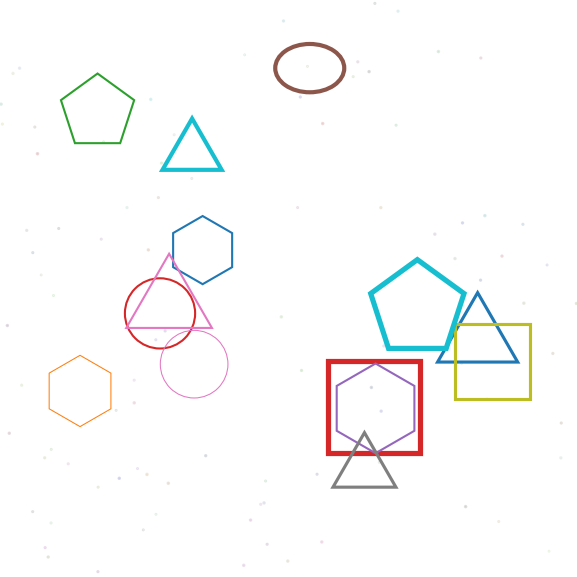[{"shape": "hexagon", "thickness": 1, "radius": 0.3, "center": [0.351, 0.566]}, {"shape": "triangle", "thickness": 1.5, "radius": 0.4, "center": [0.827, 0.412]}, {"shape": "hexagon", "thickness": 0.5, "radius": 0.31, "center": [0.139, 0.322]}, {"shape": "pentagon", "thickness": 1, "radius": 0.33, "center": [0.169, 0.805]}, {"shape": "square", "thickness": 2.5, "radius": 0.4, "center": [0.648, 0.294]}, {"shape": "circle", "thickness": 1, "radius": 0.3, "center": [0.277, 0.456]}, {"shape": "hexagon", "thickness": 1, "radius": 0.39, "center": [0.65, 0.292]}, {"shape": "oval", "thickness": 2, "radius": 0.3, "center": [0.536, 0.881]}, {"shape": "triangle", "thickness": 1, "radius": 0.43, "center": [0.293, 0.474]}, {"shape": "circle", "thickness": 0.5, "radius": 0.29, "center": [0.336, 0.369]}, {"shape": "triangle", "thickness": 1.5, "radius": 0.31, "center": [0.631, 0.187]}, {"shape": "square", "thickness": 1.5, "radius": 0.32, "center": [0.853, 0.374]}, {"shape": "triangle", "thickness": 2, "radius": 0.3, "center": [0.333, 0.735]}, {"shape": "pentagon", "thickness": 2.5, "radius": 0.42, "center": [0.723, 0.465]}]